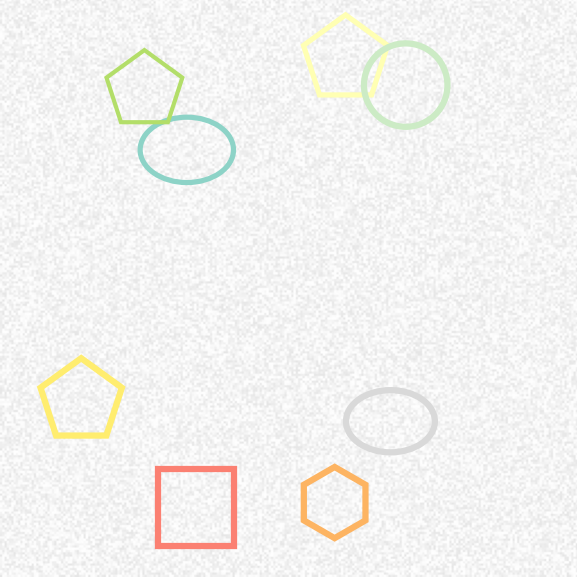[{"shape": "oval", "thickness": 2.5, "radius": 0.4, "center": [0.324, 0.74]}, {"shape": "pentagon", "thickness": 2.5, "radius": 0.38, "center": [0.598, 0.897]}, {"shape": "square", "thickness": 3, "radius": 0.33, "center": [0.34, 0.12]}, {"shape": "hexagon", "thickness": 3, "radius": 0.31, "center": [0.579, 0.129]}, {"shape": "pentagon", "thickness": 2, "radius": 0.35, "center": [0.25, 0.843]}, {"shape": "oval", "thickness": 3, "radius": 0.38, "center": [0.676, 0.27]}, {"shape": "circle", "thickness": 3, "radius": 0.36, "center": [0.703, 0.852]}, {"shape": "pentagon", "thickness": 3, "radius": 0.37, "center": [0.141, 0.305]}]